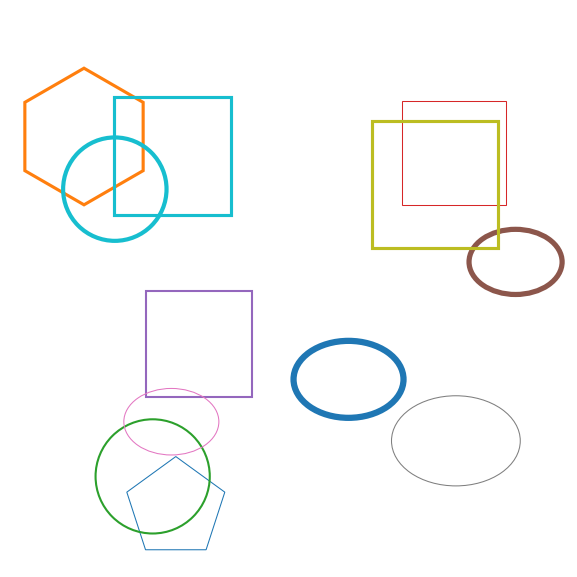[{"shape": "pentagon", "thickness": 0.5, "radius": 0.45, "center": [0.304, 0.119]}, {"shape": "oval", "thickness": 3, "radius": 0.48, "center": [0.604, 0.342]}, {"shape": "hexagon", "thickness": 1.5, "radius": 0.59, "center": [0.145, 0.763]}, {"shape": "circle", "thickness": 1, "radius": 0.49, "center": [0.264, 0.174]}, {"shape": "square", "thickness": 0.5, "radius": 0.45, "center": [0.786, 0.735]}, {"shape": "square", "thickness": 1, "radius": 0.46, "center": [0.344, 0.404]}, {"shape": "oval", "thickness": 2.5, "radius": 0.4, "center": [0.893, 0.546]}, {"shape": "oval", "thickness": 0.5, "radius": 0.41, "center": [0.297, 0.269]}, {"shape": "oval", "thickness": 0.5, "radius": 0.56, "center": [0.789, 0.236]}, {"shape": "square", "thickness": 1.5, "radius": 0.55, "center": [0.754, 0.68]}, {"shape": "square", "thickness": 1.5, "radius": 0.51, "center": [0.298, 0.729]}, {"shape": "circle", "thickness": 2, "radius": 0.45, "center": [0.199, 0.672]}]